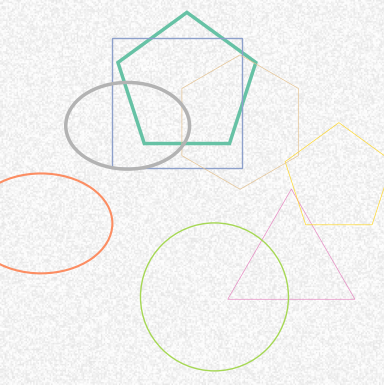[{"shape": "pentagon", "thickness": 2.5, "radius": 0.94, "center": [0.485, 0.78]}, {"shape": "oval", "thickness": 1.5, "radius": 0.93, "center": [0.107, 0.42]}, {"shape": "square", "thickness": 1, "radius": 0.84, "center": [0.459, 0.734]}, {"shape": "triangle", "thickness": 0.5, "radius": 0.95, "center": [0.757, 0.318]}, {"shape": "circle", "thickness": 1, "radius": 0.96, "center": [0.557, 0.229]}, {"shape": "pentagon", "thickness": 0.5, "radius": 0.73, "center": [0.88, 0.535]}, {"shape": "hexagon", "thickness": 0.5, "radius": 0.87, "center": [0.624, 0.683]}, {"shape": "oval", "thickness": 2.5, "radius": 0.8, "center": [0.332, 0.673]}]